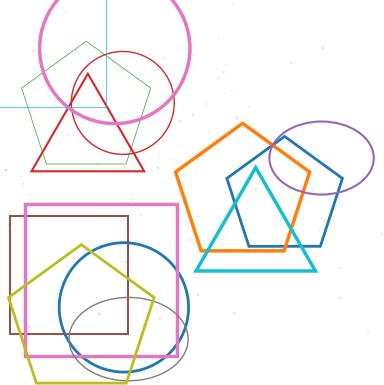[{"shape": "circle", "thickness": 2, "radius": 0.84, "center": [0.322, 0.202]}, {"shape": "pentagon", "thickness": 2, "radius": 0.79, "center": [0.739, 0.488]}, {"shape": "pentagon", "thickness": 2.5, "radius": 0.92, "center": [0.63, 0.497]}, {"shape": "pentagon", "thickness": 0.5, "radius": 0.88, "center": [0.224, 0.717]}, {"shape": "circle", "thickness": 1, "radius": 0.67, "center": [0.319, 0.733]}, {"shape": "triangle", "thickness": 1.5, "radius": 0.85, "center": [0.228, 0.64]}, {"shape": "oval", "thickness": 1.5, "radius": 0.68, "center": [0.835, 0.59]}, {"shape": "square", "thickness": 1.5, "radius": 0.77, "center": [0.179, 0.286]}, {"shape": "square", "thickness": 2.5, "radius": 0.99, "center": [0.262, 0.272]}, {"shape": "circle", "thickness": 2.5, "radius": 0.98, "center": [0.298, 0.874]}, {"shape": "oval", "thickness": 1, "radius": 0.77, "center": [0.334, 0.119]}, {"shape": "pentagon", "thickness": 2, "radius": 0.99, "center": [0.211, 0.166]}, {"shape": "triangle", "thickness": 2.5, "radius": 0.9, "center": [0.664, 0.386]}, {"shape": "square", "thickness": 0.5, "radius": 0.78, "center": [0.12, 0.876]}]